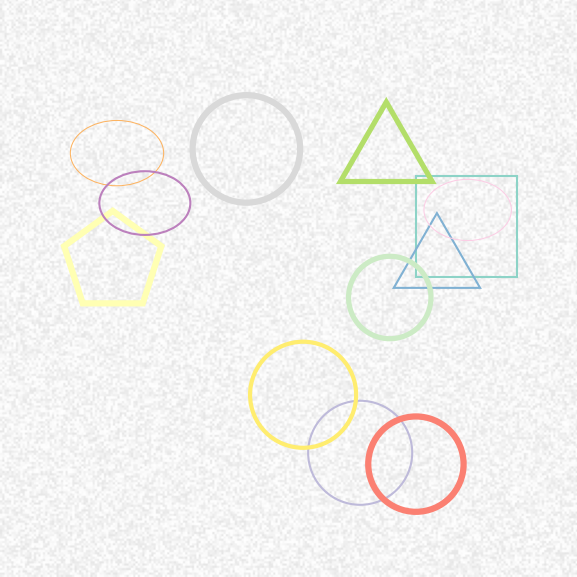[{"shape": "square", "thickness": 1, "radius": 0.44, "center": [0.808, 0.606]}, {"shape": "pentagon", "thickness": 3, "radius": 0.44, "center": [0.195, 0.545]}, {"shape": "circle", "thickness": 1, "radius": 0.45, "center": [0.624, 0.215]}, {"shape": "circle", "thickness": 3, "radius": 0.41, "center": [0.72, 0.195]}, {"shape": "triangle", "thickness": 1, "radius": 0.43, "center": [0.757, 0.544]}, {"shape": "oval", "thickness": 0.5, "radius": 0.4, "center": [0.203, 0.734]}, {"shape": "triangle", "thickness": 2.5, "radius": 0.46, "center": [0.669, 0.731]}, {"shape": "oval", "thickness": 0.5, "radius": 0.38, "center": [0.81, 0.636]}, {"shape": "circle", "thickness": 3, "radius": 0.47, "center": [0.427, 0.741]}, {"shape": "oval", "thickness": 1, "radius": 0.39, "center": [0.251, 0.648]}, {"shape": "circle", "thickness": 2.5, "radius": 0.36, "center": [0.675, 0.484]}, {"shape": "circle", "thickness": 2, "radius": 0.46, "center": [0.525, 0.316]}]